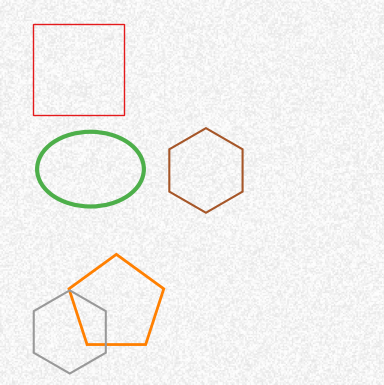[{"shape": "square", "thickness": 1, "radius": 0.59, "center": [0.205, 0.821]}, {"shape": "oval", "thickness": 3, "radius": 0.69, "center": [0.235, 0.561]}, {"shape": "pentagon", "thickness": 2, "radius": 0.65, "center": [0.302, 0.21]}, {"shape": "hexagon", "thickness": 1.5, "radius": 0.55, "center": [0.535, 0.557]}, {"shape": "hexagon", "thickness": 1.5, "radius": 0.54, "center": [0.181, 0.138]}]